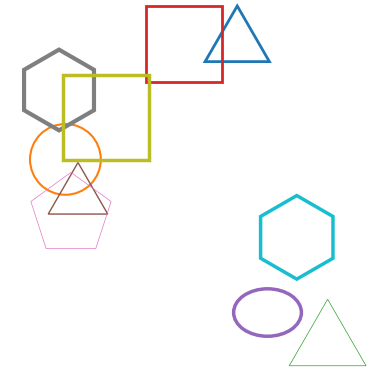[{"shape": "triangle", "thickness": 2, "radius": 0.48, "center": [0.616, 0.888]}, {"shape": "circle", "thickness": 1.5, "radius": 0.46, "center": [0.17, 0.586]}, {"shape": "triangle", "thickness": 0.5, "radius": 0.58, "center": [0.851, 0.108]}, {"shape": "square", "thickness": 2, "radius": 0.49, "center": [0.477, 0.885]}, {"shape": "oval", "thickness": 2.5, "radius": 0.44, "center": [0.695, 0.188]}, {"shape": "triangle", "thickness": 1, "radius": 0.45, "center": [0.203, 0.489]}, {"shape": "pentagon", "thickness": 0.5, "radius": 0.55, "center": [0.184, 0.443]}, {"shape": "hexagon", "thickness": 3, "radius": 0.52, "center": [0.153, 0.766]}, {"shape": "square", "thickness": 2.5, "radius": 0.55, "center": [0.275, 0.694]}, {"shape": "hexagon", "thickness": 2.5, "radius": 0.54, "center": [0.771, 0.383]}]